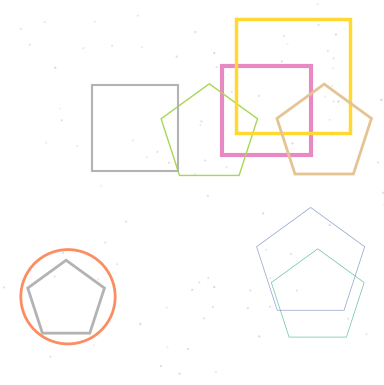[{"shape": "pentagon", "thickness": 0.5, "radius": 0.63, "center": [0.825, 0.227]}, {"shape": "circle", "thickness": 2, "radius": 0.61, "center": [0.177, 0.229]}, {"shape": "pentagon", "thickness": 0.5, "radius": 0.74, "center": [0.807, 0.314]}, {"shape": "square", "thickness": 3, "radius": 0.58, "center": [0.693, 0.712]}, {"shape": "pentagon", "thickness": 1, "radius": 0.66, "center": [0.544, 0.651]}, {"shape": "square", "thickness": 2.5, "radius": 0.74, "center": [0.761, 0.803]}, {"shape": "pentagon", "thickness": 2, "radius": 0.65, "center": [0.842, 0.652]}, {"shape": "square", "thickness": 1.5, "radius": 0.56, "center": [0.351, 0.668]}, {"shape": "pentagon", "thickness": 2, "radius": 0.52, "center": [0.172, 0.219]}]